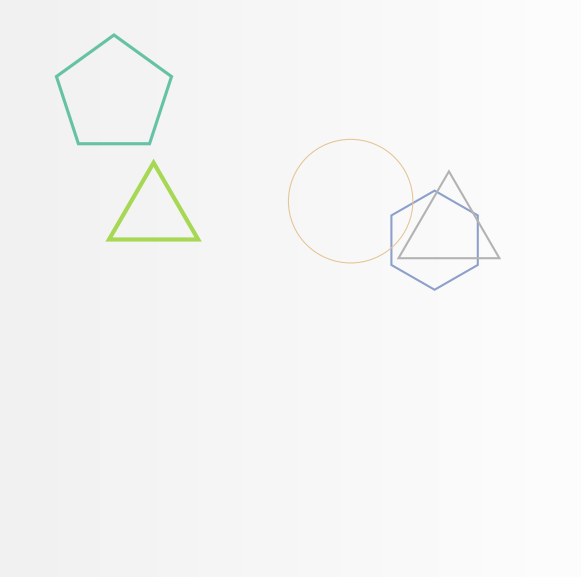[{"shape": "pentagon", "thickness": 1.5, "radius": 0.52, "center": [0.196, 0.834]}, {"shape": "hexagon", "thickness": 1, "radius": 0.43, "center": [0.748, 0.583]}, {"shape": "triangle", "thickness": 2, "radius": 0.44, "center": [0.264, 0.629]}, {"shape": "circle", "thickness": 0.5, "radius": 0.54, "center": [0.603, 0.651]}, {"shape": "triangle", "thickness": 1, "radius": 0.5, "center": [0.772, 0.602]}]